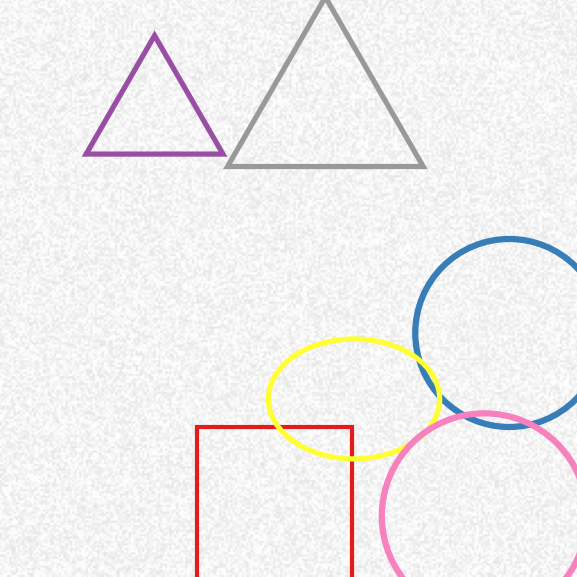[{"shape": "square", "thickness": 2, "radius": 0.67, "center": [0.475, 0.126]}, {"shape": "circle", "thickness": 3, "radius": 0.81, "center": [0.882, 0.423]}, {"shape": "triangle", "thickness": 2.5, "radius": 0.68, "center": [0.268, 0.801]}, {"shape": "oval", "thickness": 2.5, "radius": 0.74, "center": [0.613, 0.308]}, {"shape": "circle", "thickness": 3, "radius": 0.89, "center": [0.839, 0.106]}, {"shape": "triangle", "thickness": 2.5, "radius": 0.98, "center": [0.563, 0.809]}]